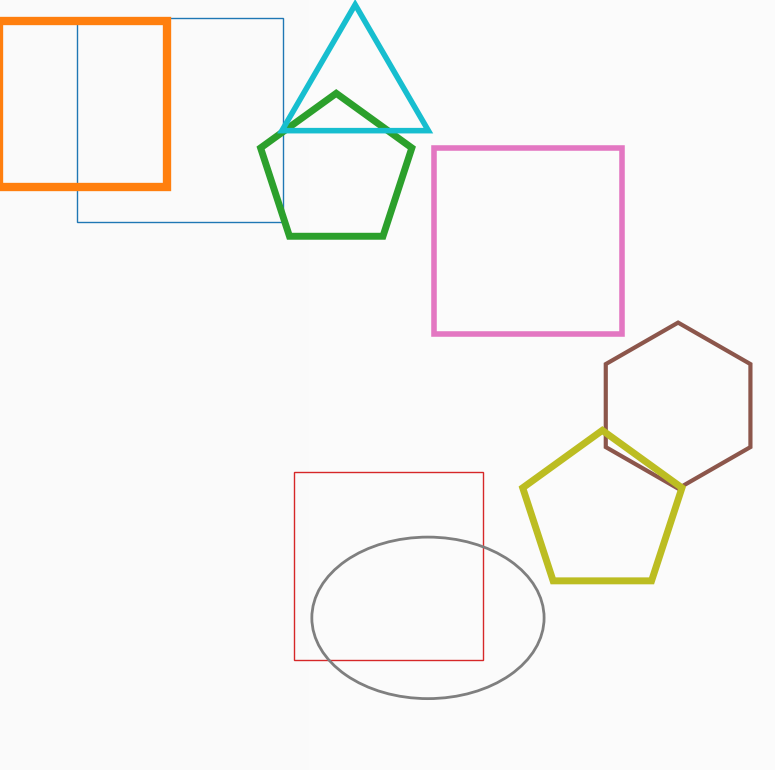[{"shape": "square", "thickness": 0.5, "radius": 0.66, "center": [0.232, 0.844]}, {"shape": "square", "thickness": 3, "radius": 0.54, "center": [0.107, 0.865]}, {"shape": "pentagon", "thickness": 2.5, "radius": 0.51, "center": [0.434, 0.776]}, {"shape": "square", "thickness": 0.5, "radius": 0.61, "center": [0.501, 0.265]}, {"shape": "hexagon", "thickness": 1.5, "radius": 0.54, "center": [0.875, 0.473]}, {"shape": "square", "thickness": 2, "radius": 0.61, "center": [0.682, 0.687]}, {"shape": "oval", "thickness": 1, "radius": 0.75, "center": [0.552, 0.198]}, {"shape": "pentagon", "thickness": 2.5, "radius": 0.54, "center": [0.777, 0.333]}, {"shape": "triangle", "thickness": 2, "radius": 0.55, "center": [0.458, 0.885]}]